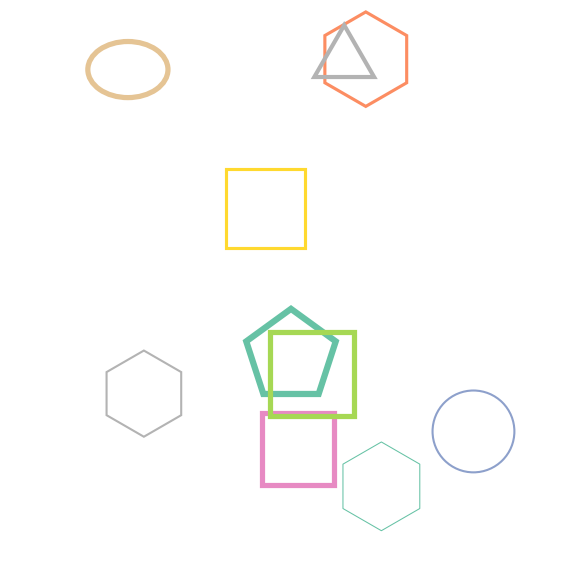[{"shape": "pentagon", "thickness": 3, "radius": 0.41, "center": [0.504, 0.383]}, {"shape": "hexagon", "thickness": 0.5, "radius": 0.38, "center": [0.66, 0.157]}, {"shape": "hexagon", "thickness": 1.5, "radius": 0.41, "center": [0.633, 0.897]}, {"shape": "circle", "thickness": 1, "radius": 0.35, "center": [0.82, 0.252]}, {"shape": "square", "thickness": 2.5, "radius": 0.31, "center": [0.517, 0.222]}, {"shape": "square", "thickness": 2.5, "radius": 0.36, "center": [0.541, 0.352]}, {"shape": "square", "thickness": 1.5, "radius": 0.34, "center": [0.46, 0.638]}, {"shape": "oval", "thickness": 2.5, "radius": 0.35, "center": [0.221, 0.879]}, {"shape": "hexagon", "thickness": 1, "radius": 0.37, "center": [0.249, 0.318]}, {"shape": "triangle", "thickness": 2, "radius": 0.3, "center": [0.596, 0.896]}]